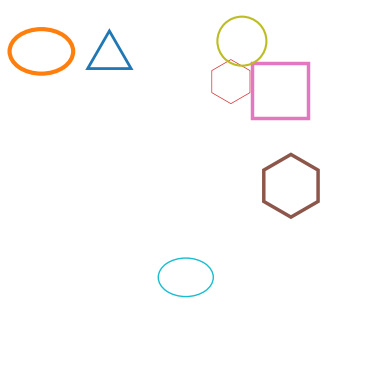[{"shape": "triangle", "thickness": 2, "radius": 0.33, "center": [0.284, 0.854]}, {"shape": "oval", "thickness": 3, "radius": 0.41, "center": [0.107, 0.867]}, {"shape": "hexagon", "thickness": 0.5, "radius": 0.29, "center": [0.6, 0.788]}, {"shape": "hexagon", "thickness": 2.5, "radius": 0.41, "center": [0.756, 0.517]}, {"shape": "square", "thickness": 2.5, "radius": 0.36, "center": [0.727, 0.765]}, {"shape": "circle", "thickness": 1.5, "radius": 0.32, "center": [0.628, 0.893]}, {"shape": "oval", "thickness": 1, "radius": 0.36, "center": [0.483, 0.28]}]